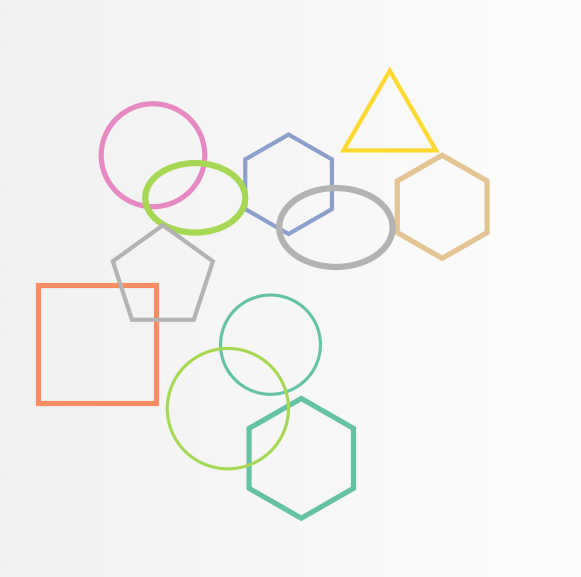[{"shape": "hexagon", "thickness": 2.5, "radius": 0.52, "center": [0.518, 0.205]}, {"shape": "circle", "thickness": 1.5, "radius": 0.43, "center": [0.465, 0.402]}, {"shape": "square", "thickness": 2.5, "radius": 0.51, "center": [0.167, 0.403]}, {"shape": "hexagon", "thickness": 2, "radius": 0.43, "center": [0.496, 0.68]}, {"shape": "circle", "thickness": 2.5, "radius": 0.45, "center": [0.263, 0.73]}, {"shape": "oval", "thickness": 3, "radius": 0.43, "center": [0.336, 0.657]}, {"shape": "circle", "thickness": 1.5, "radius": 0.52, "center": [0.392, 0.292]}, {"shape": "triangle", "thickness": 2, "radius": 0.46, "center": [0.671, 0.785]}, {"shape": "hexagon", "thickness": 2.5, "radius": 0.45, "center": [0.761, 0.641]}, {"shape": "pentagon", "thickness": 2, "radius": 0.45, "center": [0.28, 0.519]}, {"shape": "oval", "thickness": 3, "radius": 0.49, "center": [0.578, 0.605]}]